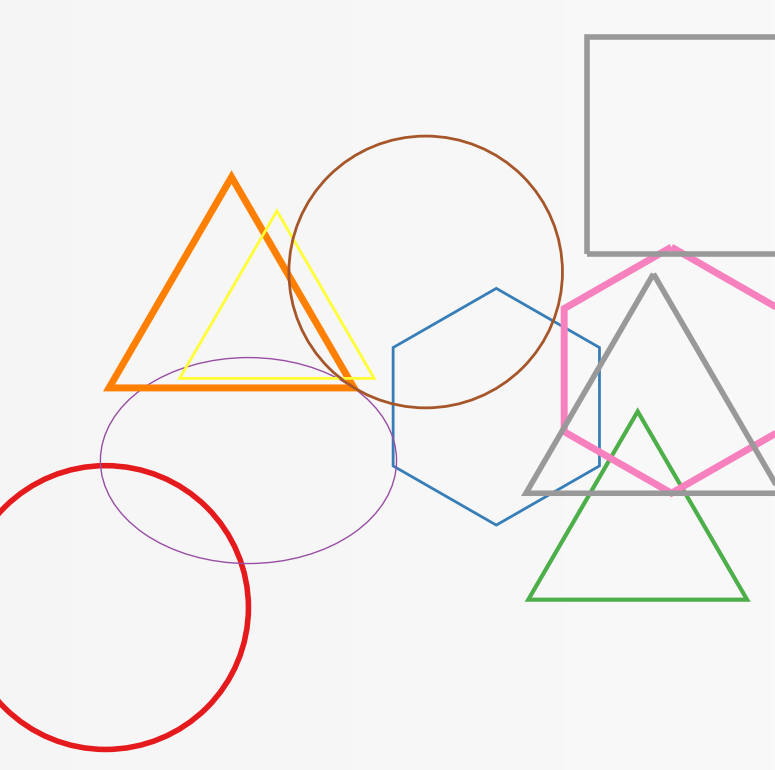[{"shape": "circle", "thickness": 2, "radius": 0.92, "center": [0.136, 0.211]}, {"shape": "hexagon", "thickness": 1, "radius": 0.77, "center": [0.64, 0.472]}, {"shape": "triangle", "thickness": 1.5, "radius": 0.82, "center": [0.823, 0.303]}, {"shape": "oval", "thickness": 0.5, "radius": 0.96, "center": [0.321, 0.402]}, {"shape": "triangle", "thickness": 2.5, "radius": 0.91, "center": [0.299, 0.587]}, {"shape": "triangle", "thickness": 1, "radius": 0.72, "center": [0.357, 0.581]}, {"shape": "circle", "thickness": 1, "radius": 0.88, "center": [0.549, 0.647]}, {"shape": "hexagon", "thickness": 2.5, "radius": 0.8, "center": [0.866, 0.519]}, {"shape": "triangle", "thickness": 2, "radius": 0.95, "center": [0.843, 0.454]}, {"shape": "square", "thickness": 2, "radius": 0.7, "center": [0.898, 0.811]}]